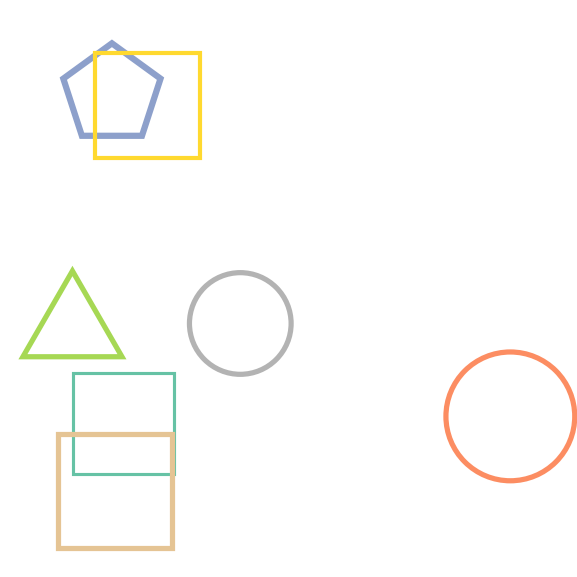[{"shape": "square", "thickness": 1.5, "radius": 0.44, "center": [0.214, 0.265]}, {"shape": "circle", "thickness": 2.5, "radius": 0.56, "center": [0.884, 0.278]}, {"shape": "pentagon", "thickness": 3, "radius": 0.44, "center": [0.194, 0.836]}, {"shape": "triangle", "thickness": 2.5, "radius": 0.5, "center": [0.125, 0.431]}, {"shape": "square", "thickness": 2, "radius": 0.45, "center": [0.256, 0.816]}, {"shape": "square", "thickness": 2.5, "radius": 0.49, "center": [0.199, 0.149]}, {"shape": "circle", "thickness": 2.5, "radius": 0.44, "center": [0.416, 0.439]}]